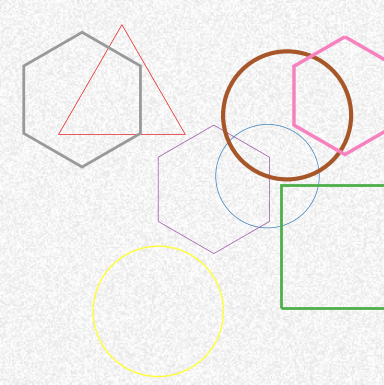[{"shape": "triangle", "thickness": 0.5, "radius": 0.95, "center": [0.317, 0.746]}, {"shape": "circle", "thickness": 0.5, "radius": 0.67, "center": [0.695, 0.542]}, {"shape": "square", "thickness": 2, "radius": 0.8, "center": [0.888, 0.359]}, {"shape": "hexagon", "thickness": 0.5, "radius": 0.83, "center": [0.555, 0.508]}, {"shape": "circle", "thickness": 1, "radius": 0.85, "center": [0.411, 0.191]}, {"shape": "circle", "thickness": 3, "radius": 0.83, "center": [0.746, 0.7]}, {"shape": "hexagon", "thickness": 2.5, "radius": 0.76, "center": [0.896, 0.752]}, {"shape": "hexagon", "thickness": 2, "radius": 0.87, "center": [0.213, 0.741]}]